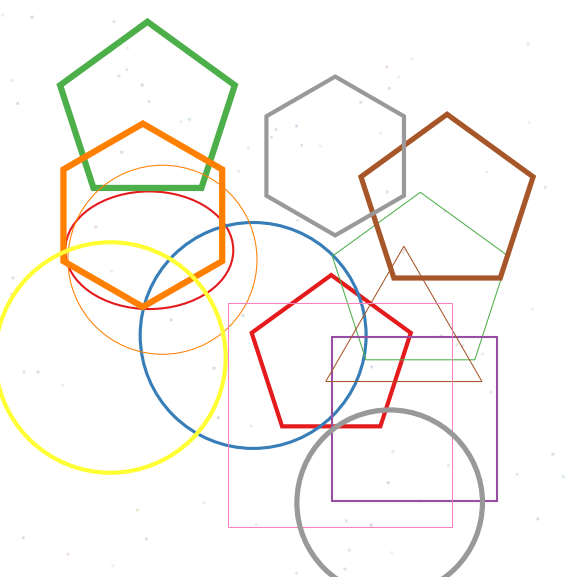[{"shape": "pentagon", "thickness": 2, "radius": 0.72, "center": [0.574, 0.378]}, {"shape": "oval", "thickness": 1, "radius": 0.73, "center": [0.258, 0.566]}, {"shape": "circle", "thickness": 1.5, "radius": 0.98, "center": [0.438, 0.418]}, {"shape": "pentagon", "thickness": 0.5, "radius": 0.8, "center": [0.728, 0.506]}, {"shape": "pentagon", "thickness": 3, "radius": 0.8, "center": [0.255, 0.802]}, {"shape": "square", "thickness": 1, "radius": 0.71, "center": [0.718, 0.274]}, {"shape": "hexagon", "thickness": 3, "radius": 0.79, "center": [0.247, 0.626]}, {"shape": "circle", "thickness": 0.5, "radius": 0.82, "center": [0.281, 0.549]}, {"shape": "circle", "thickness": 2, "radius": 1.0, "center": [0.191, 0.38]}, {"shape": "pentagon", "thickness": 2.5, "radius": 0.78, "center": [0.774, 0.645]}, {"shape": "triangle", "thickness": 0.5, "radius": 0.78, "center": [0.699, 0.417]}, {"shape": "square", "thickness": 0.5, "radius": 0.97, "center": [0.588, 0.28]}, {"shape": "circle", "thickness": 2.5, "radius": 0.8, "center": [0.675, 0.129]}, {"shape": "hexagon", "thickness": 2, "radius": 0.69, "center": [0.58, 0.729]}]